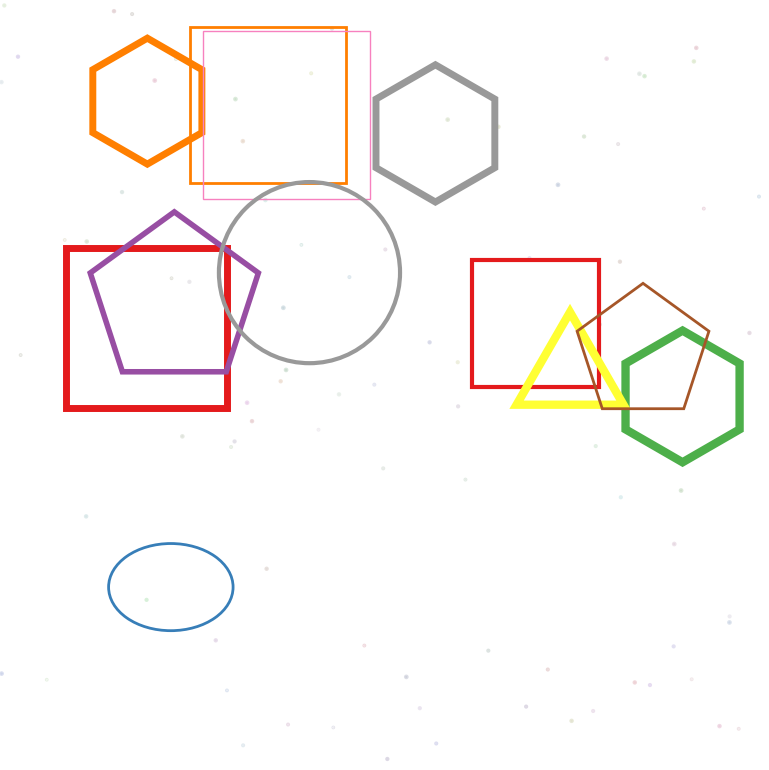[{"shape": "square", "thickness": 2.5, "radius": 0.52, "center": [0.19, 0.574]}, {"shape": "square", "thickness": 1.5, "radius": 0.41, "center": [0.695, 0.58]}, {"shape": "oval", "thickness": 1, "radius": 0.4, "center": [0.222, 0.238]}, {"shape": "hexagon", "thickness": 3, "radius": 0.43, "center": [0.886, 0.485]}, {"shape": "pentagon", "thickness": 2, "radius": 0.57, "center": [0.226, 0.61]}, {"shape": "square", "thickness": 1, "radius": 0.51, "center": [0.348, 0.863]}, {"shape": "hexagon", "thickness": 2.5, "radius": 0.41, "center": [0.191, 0.869]}, {"shape": "triangle", "thickness": 3, "radius": 0.4, "center": [0.74, 0.514]}, {"shape": "pentagon", "thickness": 1, "radius": 0.45, "center": [0.835, 0.542]}, {"shape": "square", "thickness": 0.5, "radius": 0.54, "center": [0.372, 0.851]}, {"shape": "hexagon", "thickness": 2.5, "radius": 0.45, "center": [0.565, 0.827]}, {"shape": "circle", "thickness": 1.5, "radius": 0.59, "center": [0.402, 0.646]}]